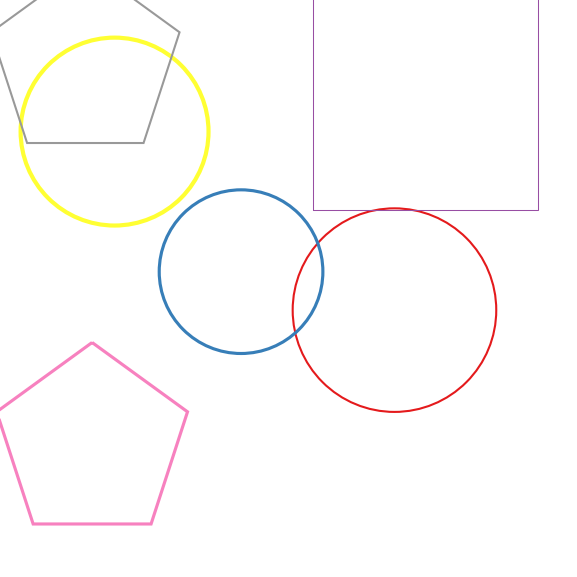[{"shape": "circle", "thickness": 1, "radius": 0.88, "center": [0.683, 0.462]}, {"shape": "circle", "thickness": 1.5, "radius": 0.71, "center": [0.417, 0.529]}, {"shape": "square", "thickness": 0.5, "radius": 0.97, "center": [0.737, 0.831]}, {"shape": "circle", "thickness": 2, "radius": 0.81, "center": [0.198, 0.771]}, {"shape": "pentagon", "thickness": 1.5, "radius": 0.87, "center": [0.159, 0.232]}, {"shape": "pentagon", "thickness": 1, "radius": 0.86, "center": [0.148, 0.89]}]